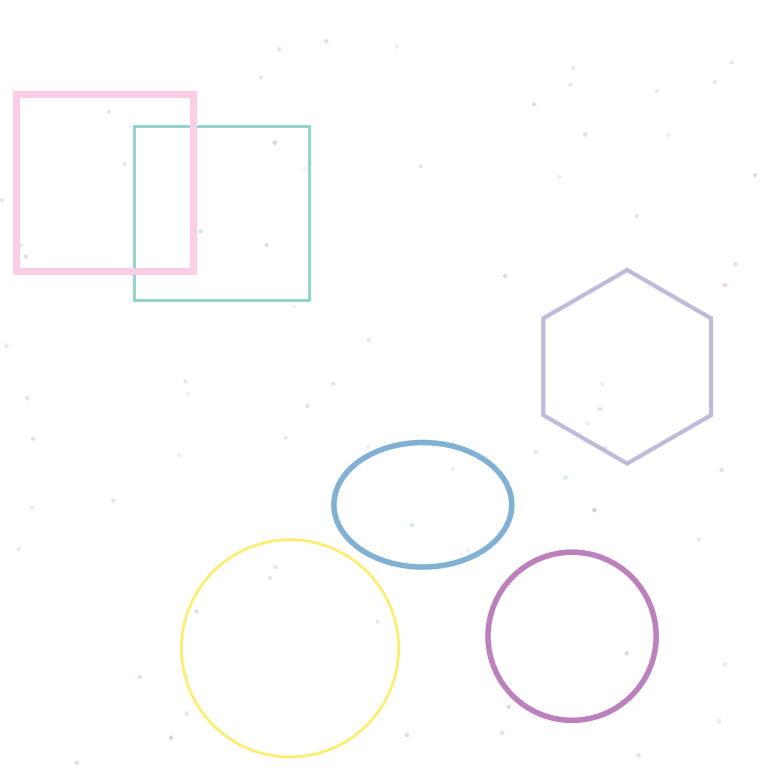[{"shape": "square", "thickness": 1, "radius": 0.57, "center": [0.288, 0.723]}, {"shape": "hexagon", "thickness": 1.5, "radius": 0.63, "center": [0.815, 0.524]}, {"shape": "oval", "thickness": 2, "radius": 0.58, "center": [0.549, 0.344]}, {"shape": "square", "thickness": 2.5, "radius": 0.58, "center": [0.136, 0.763]}, {"shape": "circle", "thickness": 2, "radius": 0.55, "center": [0.743, 0.174]}, {"shape": "circle", "thickness": 1, "radius": 0.71, "center": [0.377, 0.158]}]